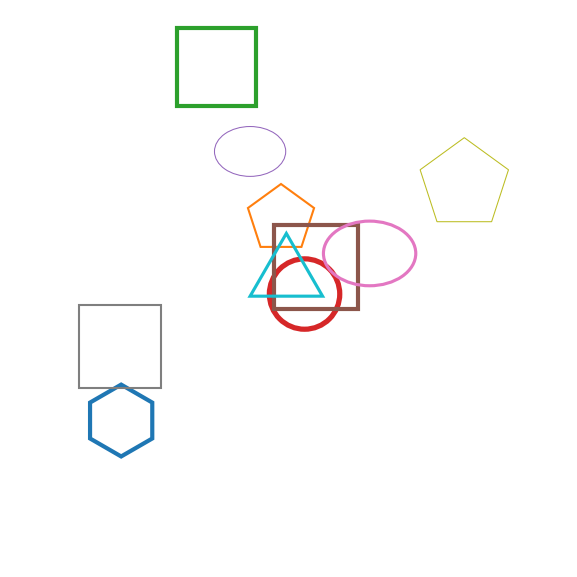[{"shape": "hexagon", "thickness": 2, "radius": 0.31, "center": [0.21, 0.271]}, {"shape": "pentagon", "thickness": 1, "radius": 0.3, "center": [0.487, 0.62]}, {"shape": "square", "thickness": 2, "radius": 0.34, "center": [0.375, 0.884]}, {"shape": "circle", "thickness": 2.5, "radius": 0.3, "center": [0.527, 0.49]}, {"shape": "oval", "thickness": 0.5, "radius": 0.31, "center": [0.433, 0.737]}, {"shape": "square", "thickness": 2, "radius": 0.36, "center": [0.547, 0.537]}, {"shape": "oval", "thickness": 1.5, "radius": 0.4, "center": [0.64, 0.56]}, {"shape": "square", "thickness": 1, "radius": 0.36, "center": [0.208, 0.399]}, {"shape": "pentagon", "thickness": 0.5, "radius": 0.4, "center": [0.804, 0.68]}, {"shape": "triangle", "thickness": 1.5, "radius": 0.36, "center": [0.496, 0.523]}]